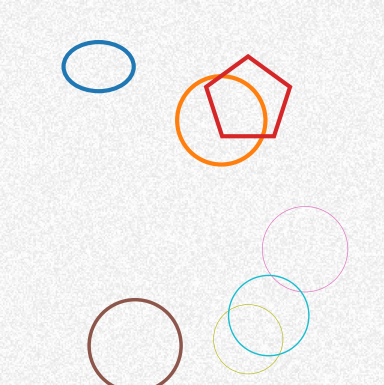[{"shape": "oval", "thickness": 3, "radius": 0.46, "center": [0.256, 0.827]}, {"shape": "circle", "thickness": 3, "radius": 0.57, "center": [0.575, 0.687]}, {"shape": "pentagon", "thickness": 3, "radius": 0.57, "center": [0.644, 0.739]}, {"shape": "circle", "thickness": 2.5, "radius": 0.6, "center": [0.351, 0.102]}, {"shape": "circle", "thickness": 0.5, "radius": 0.56, "center": [0.792, 0.353]}, {"shape": "circle", "thickness": 0.5, "radius": 0.45, "center": [0.645, 0.119]}, {"shape": "circle", "thickness": 1, "radius": 0.52, "center": [0.698, 0.18]}]